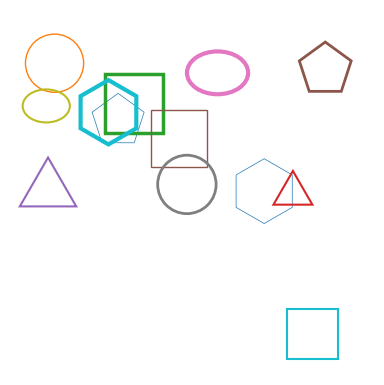[{"shape": "pentagon", "thickness": 0.5, "radius": 0.36, "center": [0.307, 0.687]}, {"shape": "hexagon", "thickness": 0.5, "radius": 0.42, "center": [0.686, 0.504]}, {"shape": "circle", "thickness": 1, "radius": 0.38, "center": [0.142, 0.836]}, {"shape": "square", "thickness": 2.5, "radius": 0.38, "center": [0.349, 0.731]}, {"shape": "triangle", "thickness": 1.5, "radius": 0.29, "center": [0.761, 0.498]}, {"shape": "triangle", "thickness": 1.5, "radius": 0.42, "center": [0.125, 0.506]}, {"shape": "pentagon", "thickness": 2, "radius": 0.35, "center": [0.845, 0.82]}, {"shape": "square", "thickness": 1, "radius": 0.37, "center": [0.465, 0.641]}, {"shape": "oval", "thickness": 3, "radius": 0.4, "center": [0.565, 0.811]}, {"shape": "circle", "thickness": 2, "radius": 0.38, "center": [0.485, 0.521]}, {"shape": "oval", "thickness": 1.5, "radius": 0.31, "center": [0.12, 0.725]}, {"shape": "hexagon", "thickness": 3, "radius": 0.42, "center": [0.282, 0.709]}, {"shape": "square", "thickness": 1.5, "radius": 0.33, "center": [0.812, 0.132]}]